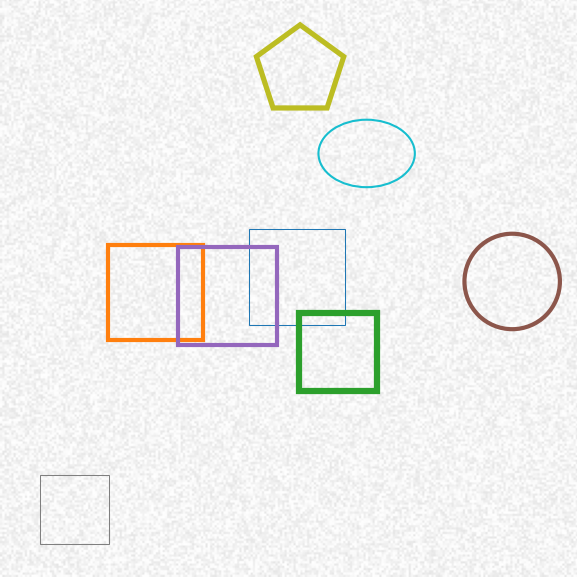[{"shape": "square", "thickness": 0.5, "radius": 0.42, "center": [0.514, 0.52]}, {"shape": "square", "thickness": 2, "radius": 0.41, "center": [0.269, 0.492]}, {"shape": "square", "thickness": 3, "radius": 0.34, "center": [0.586, 0.389]}, {"shape": "square", "thickness": 2, "radius": 0.43, "center": [0.394, 0.486]}, {"shape": "circle", "thickness": 2, "radius": 0.41, "center": [0.887, 0.512]}, {"shape": "square", "thickness": 0.5, "radius": 0.3, "center": [0.129, 0.117]}, {"shape": "pentagon", "thickness": 2.5, "radius": 0.4, "center": [0.52, 0.877]}, {"shape": "oval", "thickness": 1, "radius": 0.42, "center": [0.635, 0.733]}]